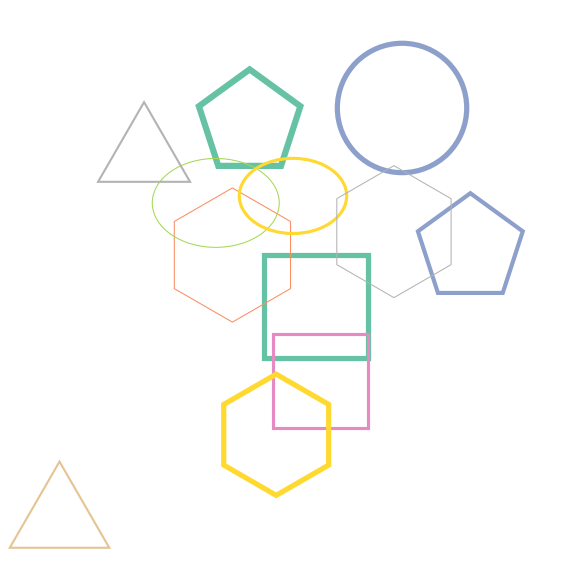[{"shape": "square", "thickness": 2.5, "radius": 0.45, "center": [0.547, 0.468]}, {"shape": "pentagon", "thickness": 3, "radius": 0.46, "center": [0.432, 0.787]}, {"shape": "hexagon", "thickness": 0.5, "radius": 0.58, "center": [0.402, 0.558]}, {"shape": "pentagon", "thickness": 2, "radius": 0.48, "center": [0.814, 0.569]}, {"shape": "circle", "thickness": 2.5, "radius": 0.56, "center": [0.696, 0.812]}, {"shape": "square", "thickness": 1.5, "radius": 0.41, "center": [0.555, 0.339]}, {"shape": "oval", "thickness": 0.5, "radius": 0.55, "center": [0.374, 0.648]}, {"shape": "hexagon", "thickness": 2.5, "radius": 0.52, "center": [0.478, 0.246]}, {"shape": "oval", "thickness": 1.5, "radius": 0.46, "center": [0.507, 0.66]}, {"shape": "triangle", "thickness": 1, "radius": 0.5, "center": [0.103, 0.1]}, {"shape": "hexagon", "thickness": 0.5, "radius": 0.57, "center": [0.682, 0.598]}, {"shape": "triangle", "thickness": 1, "radius": 0.46, "center": [0.249, 0.73]}]